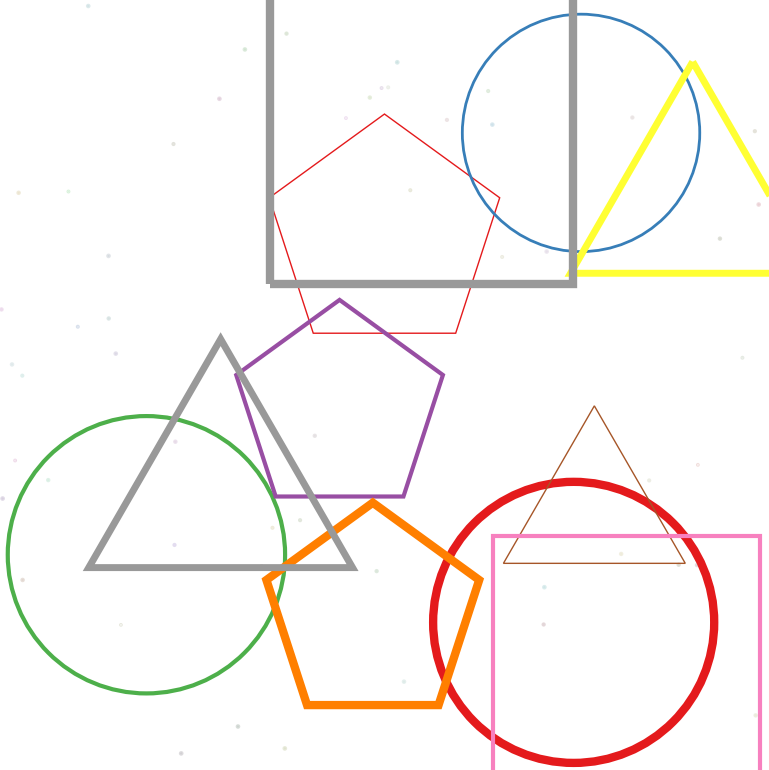[{"shape": "circle", "thickness": 3, "radius": 0.91, "center": [0.745, 0.192]}, {"shape": "pentagon", "thickness": 0.5, "radius": 0.79, "center": [0.499, 0.695]}, {"shape": "circle", "thickness": 1, "radius": 0.77, "center": [0.755, 0.827]}, {"shape": "circle", "thickness": 1.5, "radius": 0.9, "center": [0.19, 0.28]}, {"shape": "pentagon", "thickness": 1.5, "radius": 0.71, "center": [0.441, 0.469]}, {"shape": "pentagon", "thickness": 3, "radius": 0.73, "center": [0.484, 0.202]}, {"shape": "triangle", "thickness": 2.5, "radius": 0.92, "center": [0.9, 0.737]}, {"shape": "triangle", "thickness": 0.5, "radius": 0.68, "center": [0.772, 0.337]}, {"shape": "square", "thickness": 1.5, "radius": 0.87, "center": [0.813, 0.13]}, {"shape": "triangle", "thickness": 2.5, "radius": 0.99, "center": [0.287, 0.362]}, {"shape": "square", "thickness": 3, "radius": 0.98, "center": [0.547, 0.828]}]